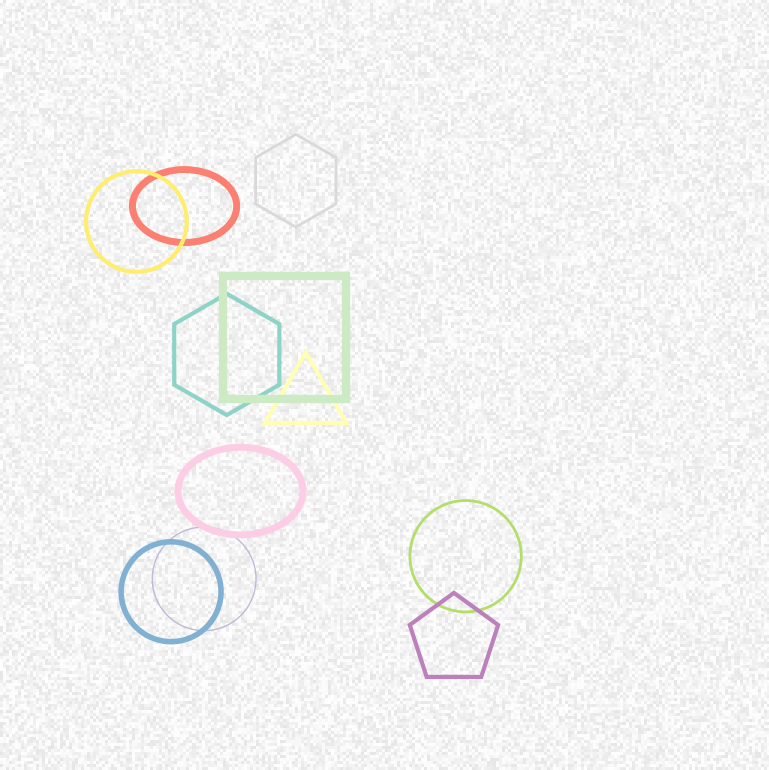[{"shape": "hexagon", "thickness": 1.5, "radius": 0.39, "center": [0.295, 0.54]}, {"shape": "triangle", "thickness": 1.5, "radius": 0.31, "center": [0.397, 0.481]}, {"shape": "circle", "thickness": 0.5, "radius": 0.34, "center": [0.265, 0.248]}, {"shape": "oval", "thickness": 2.5, "radius": 0.34, "center": [0.24, 0.732]}, {"shape": "circle", "thickness": 2, "radius": 0.32, "center": [0.222, 0.232]}, {"shape": "circle", "thickness": 1, "radius": 0.36, "center": [0.605, 0.278]}, {"shape": "oval", "thickness": 2.5, "radius": 0.41, "center": [0.312, 0.362]}, {"shape": "hexagon", "thickness": 1, "radius": 0.3, "center": [0.384, 0.765]}, {"shape": "pentagon", "thickness": 1.5, "radius": 0.3, "center": [0.59, 0.17]}, {"shape": "square", "thickness": 3, "radius": 0.4, "center": [0.37, 0.561]}, {"shape": "circle", "thickness": 1.5, "radius": 0.33, "center": [0.177, 0.712]}]